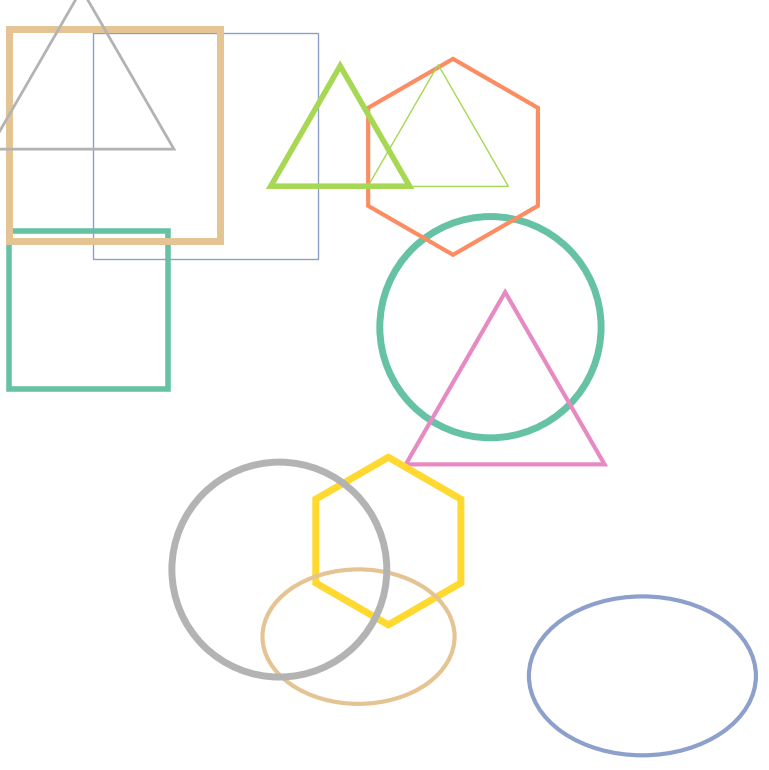[{"shape": "circle", "thickness": 2.5, "radius": 0.72, "center": [0.637, 0.575]}, {"shape": "square", "thickness": 2, "radius": 0.52, "center": [0.115, 0.597]}, {"shape": "hexagon", "thickness": 1.5, "radius": 0.64, "center": [0.588, 0.796]}, {"shape": "square", "thickness": 0.5, "radius": 0.73, "center": [0.267, 0.81]}, {"shape": "oval", "thickness": 1.5, "radius": 0.74, "center": [0.834, 0.122]}, {"shape": "triangle", "thickness": 1.5, "radius": 0.75, "center": [0.656, 0.471]}, {"shape": "triangle", "thickness": 0.5, "radius": 0.53, "center": [0.569, 0.811]}, {"shape": "triangle", "thickness": 2, "radius": 0.52, "center": [0.442, 0.81]}, {"shape": "hexagon", "thickness": 2.5, "radius": 0.54, "center": [0.504, 0.297]}, {"shape": "oval", "thickness": 1.5, "radius": 0.62, "center": [0.466, 0.173]}, {"shape": "square", "thickness": 2.5, "radius": 0.69, "center": [0.149, 0.825]}, {"shape": "triangle", "thickness": 1, "radius": 0.69, "center": [0.106, 0.875]}, {"shape": "circle", "thickness": 2.5, "radius": 0.7, "center": [0.363, 0.26]}]